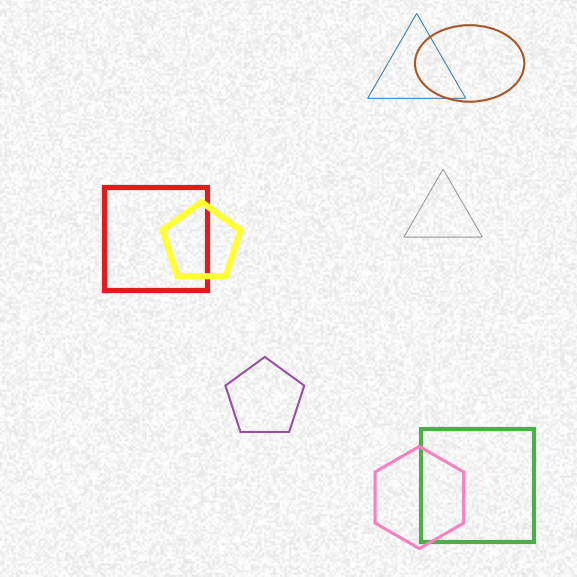[{"shape": "square", "thickness": 2.5, "radius": 0.45, "center": [0.27, 0.587]}, {"shape": "triangle", "thickness": 0.5, "radius": 0.49, "center": [0.722, 0.878]}, {"shape": "square", "thickness": 2, "radius": 0.49, "center": [0.827, 0.158]}, {"shape": "pentagon", "thickness": 1, "radius": 0.36, "center": [0.459, 0.309]}, {"shape": "pentagon", "thickness": 3, "radius": 0.35, "center": [0.349, 0.578]}, {"shape": "oval", "thickness": 1, "radius": 0.47, "center": [0.813, 0.889]}, {"shape": "hexagon", "thickness": 1.5, "radius": 0.44, "center": [0.726, 0.138]}, {"shape": "triangle", "thickness": 0.5, "radius": 0.39, "center": [0.767, 0.628]}]